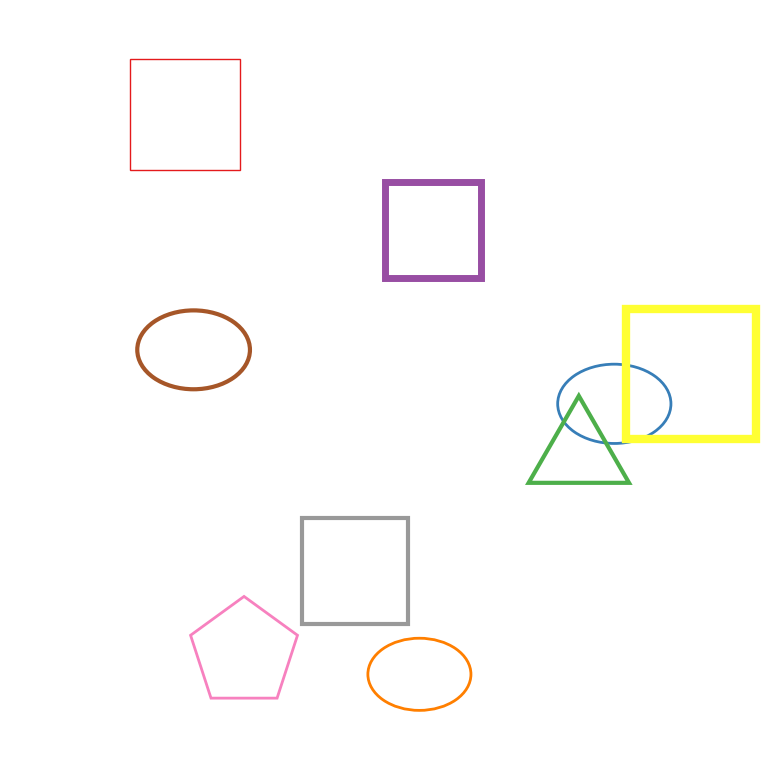[{"shape": "square", "thickness": 0.5, "radius": 0.36, "center": [0.24, 0.852]}, {"shape": "oval", "thickness": 1, "radius": 0.37, "center": [0.798, 0.476]}, {"shape": "triangle", "thickness": 1.5, "radius": 0.38, "center": [0.752, 0.411]}, {"shape": "square", "thickness": 2.5, "radius": 0.31, "center": [0.563, 0.701]}, {"shape": "oval", "thickness": 1, "radius": 0.33, "center": [0.545, 0.124]}, {"shape": "square", "thickness": 3, "radius": 0.42, "center": [0.897, 0.514]}, {"shape": "oval", "thickness": 1.5, "radius": 0.37, "center": [0.251, 0.546]}, {"shape": "pentagon", "thickness": 1, "radius": 0.37, "center": [0.317, 0.152]}, {"shape": "square", "thickness": 1.5, "radius": 0.34, "center": [0.461, 0.258]}]